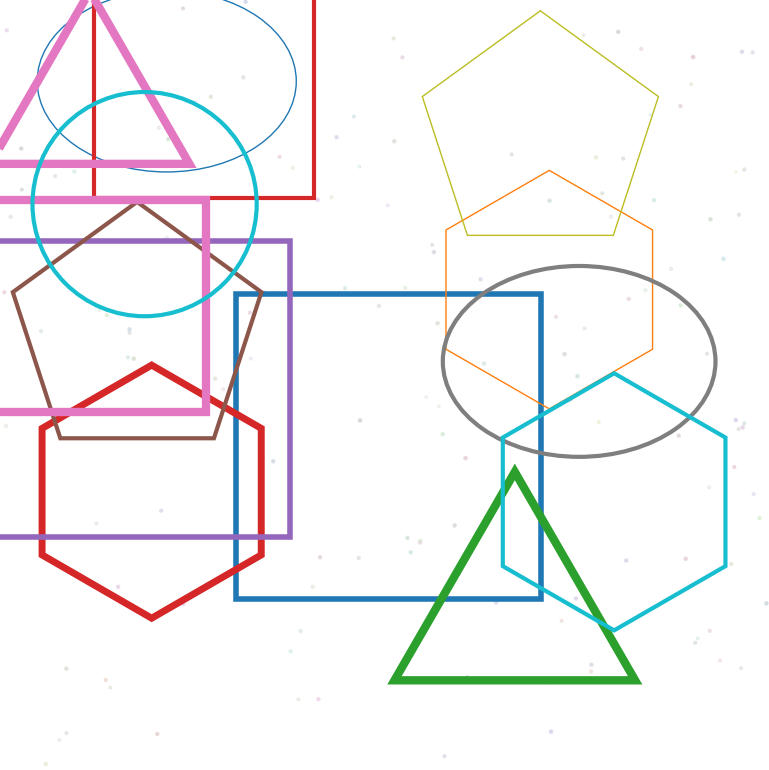[{"shape": "oval", "thickness": 0.5, "radius": 0.84, "center": [0.217, 0.894]}, {"shape": "square", "thickness": 2, "radius": 0.99, "center": [0.504, 0.42]}, {"shape": "hexagon", "thickness": 0.5, "radius": 0.77, "center": [0.713, 0.624]}, {"shape": "triangle", "thickness": 3, "radius": 0.9, "center": [0.669, 0.207]}, {"shape": "hexagon", "thickness": 2.5, "radius": 0.82, "center": [0.197, 0.361]}, {"shape": "square", "thickness": 1.5, "radius": 0.71, "center": [0.265, 0.886]}, {"shape": "square", "thickness": 2, "radius": 0.96, "center": [0.185, 0.495]}, {"shape": "pentagon", "thickness": 1.5, "radius": 0.85, "center": [0.178, 0.568]}, {"shape": "triangle", "thickness": 3, "radius": 0.75, "center": [0.117, 0.862]}, {"shape": "square", "thickness": 3, "radius": 0.69, "center": [0.13, 0.603]}, {"shape": "oval", "thickness": 1.5, "radius": 0.89, "center": [0.752, 0.531]}, {"shape": "pentagon", "thickness": 0.5, "radius": 0.81, "center": [0.702, 0.825]}, {"shape": "circle", "thickness": 1.5, "radius": 0.73, "center": [0.188, 0.735]}, {"shape": "hexagon", "thickness": 1.5, "radius": 0.83, "center": [0.798, 0.348]}]